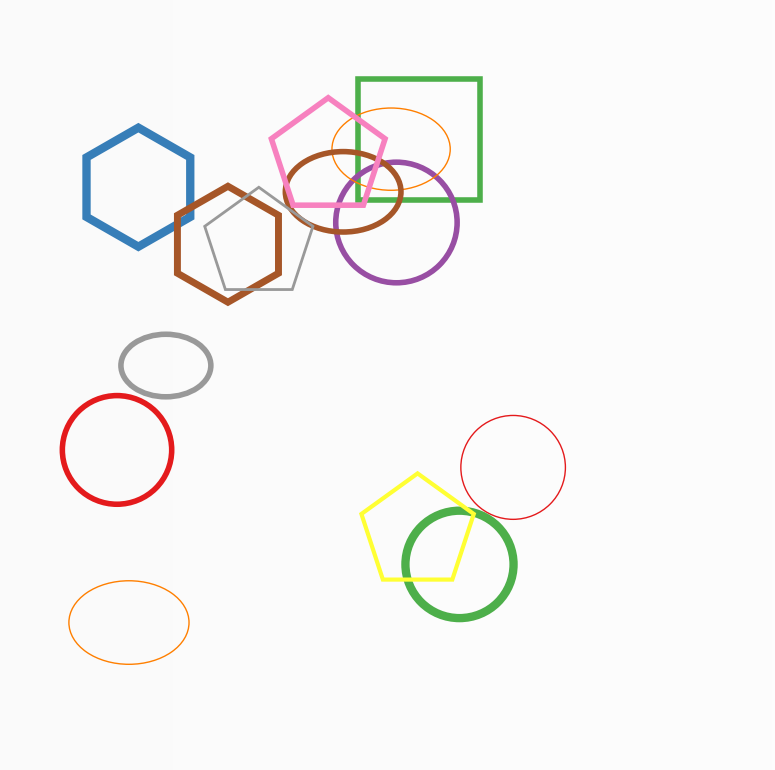[{"shape": "circle", "thickness": 2, "radius": 0.35, "center": [0.151, 0.416]}, {"shape": "circle", "thickness": 0.5, "radius": 0.34, "center": [0.662, 0.393]}, {"shape": "hexagon", "thickness": 3, "radius": 0.39, "center": [0.179, 0.757]}, {"shape": "square", "thickness": 2, "radius": 0.39, "center": [0.54, 0.819]}, {"shape": "circle", "thickness": 3, "radius": 0.35, "center": [0.593, 0.267]}, {"shape": "circle", "thickness": 2, "radius": 0.39, "center": [0.512, 0.711]}, {"shape": "oval", "thickness": 0.5, "radius": 0.39, "center": [0.166, 0.192]}, {"shape": "oval", "thickness": 0.5, "radius": 0.38, "center": [0.505, 0.806]}, {"shape": "pentagon", "thickness": 1.5, "radius": 0.38, "center": [0.539, 0.309]}, {"shape": "hexagon", "thickness": 2.5, "radius": 0.38, "center": [0.294, 0.683]}, {"shape": "oval", "thickness": 2, "radius": 0.37, "center": [0.443, 0.751]}, {"shape": "pentagon", "thickness": 2, "radius": 0.39, "center": [0.424, 0.796]}, {"shape": "oval", "thickness": 2, "radius": 0.29, "center": [0.214, 0.525]}, {"shape": "pentagon", "thickness": 1, "radius": 0.37, "center": [0.334, 0.683]}]